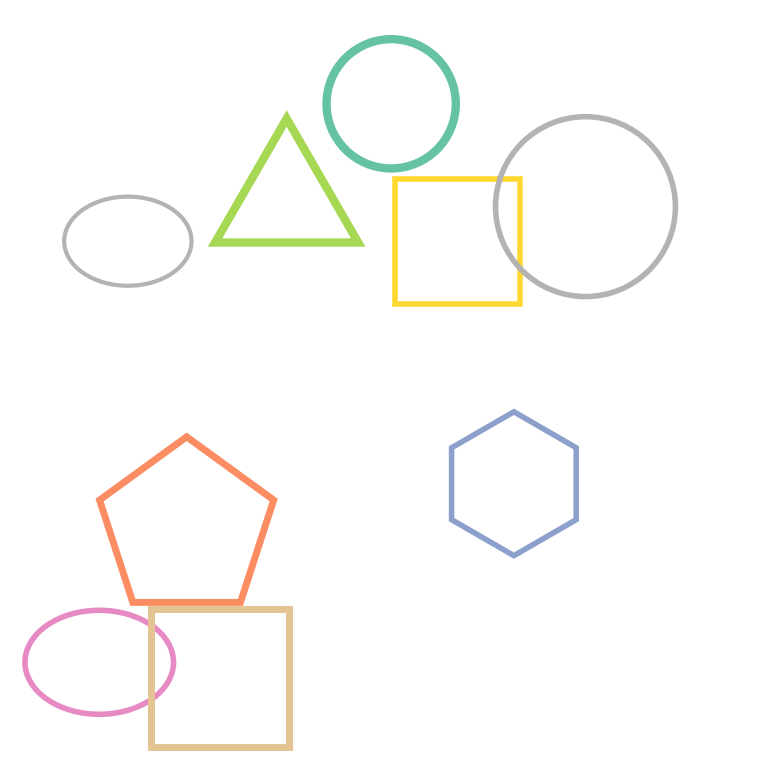[{"shape": "circle", "thickness": 3, "radius": 0.42, "center": [0.508, 0.865]}, {"shape": "pentagon", "thickness": 2.5, "radius": 0.59, "center": [0.242, 0.314]}, {"shape": "hexagon", "thickness": 2, "radius": 0.47, "center": [0.667, 0.372]}, {"shape": "oval", "thickness": 2, "radius": 0.48, "center": [0.129, 0.14]}, {"shape": "triangle", "thickness": 3, "radius": 0.54, "center": [0.372, 0.739]}, {"shape": "square", "thickness": 2, "radius": 0.41, "center": [0.594, 0.686]}, {"shape": "square", "thickness": 2.5, "radius": 0.45, "center": [0.286, 0.12]}, {"shape": "circle", "thickness": 2, "radius": 0.58, "center": [0.76, 0.732]}, {"shape": "oval", "thickness": 1.5, "radius": 0.41, "center": [0.166, 0.687]}]